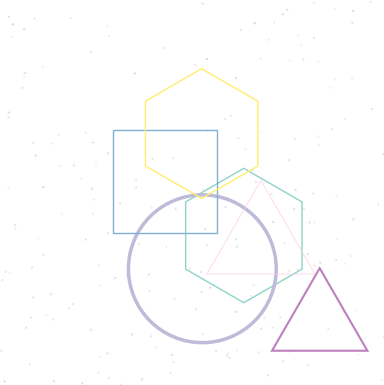[{"shape": "hexagon", "thickness": 1, "radius": 0.87, "center": [0.633, 0.388]}, {"shape": "circle", "thickness": 2.5, "radius": 0.96, "center": [0.526, 0.302]}, {"shape": "square", "thickness": 1, "radius": 0.67, "center": [0.428, 0.529]}, {"shape": "triangle", "thickness": 0.5, "radius": 0.81, "center": [0.678, 0.369]}, {"shape": "triangle", "thickness": 1.5, "radius": 0.71, "center": [0.83, 0.16]}, {"shape": "hexagon", "thickness": 1, "radius": 0.84, "center": [0.524, 0.653]}]